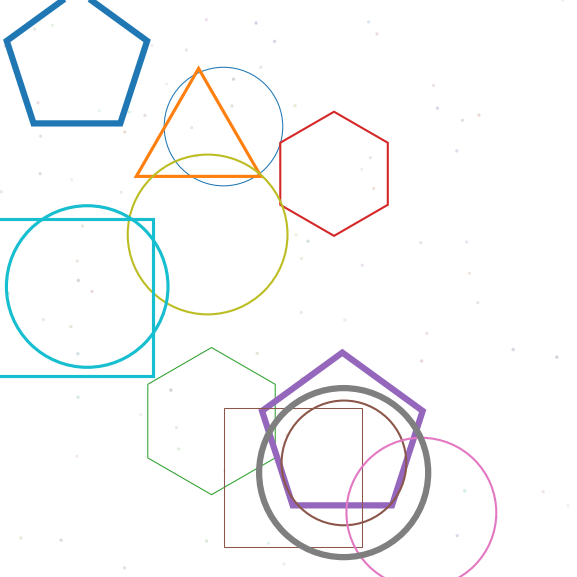[{"shape": "pentagon", "thickness": 3, "radius": 0.64, "center": [0.133, 0.889]}, {"shape": "circle", "thickness": 0.5, "radius": 0.51, "center": [0.387, 0.78]}, {"shape": "triangle", "thickness": 1.5, "radius": 0.62, "center": [0.344, 0.756]}, {"shape": "hexagon", "thickness": 0.5, "radius": 0.64, "center": [0.366, 0.27]}, {"shape": "hexagon", "thickness": 1, "radius": 0.54, "center": [0.578, 0.698]}, {"shape": "pentagon", "thickness": 3, "radius": 0.73, "center": [0.593, 0.242]}, {"shape": "square", "thickness": 0.5, "radius": 0.6, "center": [0.508, 0.172]}, {"shape": "circle", "thickness": 1, "radius": 0.54, "center": [0.596, 0.198]}, {"shape": "circle", "thickness": 1, "radius": 0.65, "center": [0.73, 0.111]}, {"shape": "circle", "thickness": 3, "radius": 0.73, "center": [0.595, 0.181]}, {"shape": "circle", "thickness": 1, "radius": 0.69, "center": [0.359, 0.593]}, {"shape": "circle", "thickness": 1.5, "radius": 0.7, "center": [0.151, 0.503]}, {"shape": "square", "thickness": 1.5, "radius": 0.68, "center": [0.128, 0.484]}]